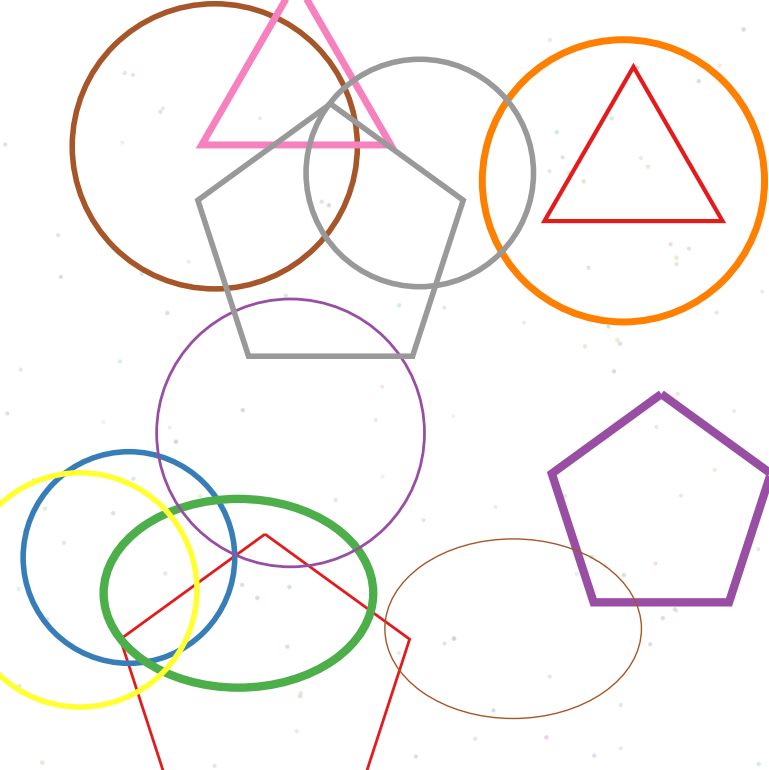[{"shape": "pentagon", "thickness": 1, "radius": 0.99, "center": [0.344, 0.109]}, {"shape": "triangle", "thickness": 1.5, "radius": 0.67, "center": [0.823, 0.78]}, {"shape": "circle", "thickness": 2, "radius": 0.69, "center": [0.167, 0.276]}, {"shape": "oval", "thickness": 3, "radius": 0.88, "center": [0.31, 0.23]}, {"shape": "circle", "thickness": 1, "radius": 0.87, "center": [0.377, 0.438]}, {"shape": "pentagon", "thickness": 3, "radius": 0.75, "center": [0.859, 0.339]}, {"shape": "circle", "thickness": 2.5, "radius": 0.92, "center": [0.81, 0.765]}, {"shape": "circle", "thickness": 2, "radius": 0.76, "center": [0.104, 0.234]}, {"shape": "oval", "thickness": 0.5, "radius": 0.83, "center": [0.666, 0.184]}, {"shape": "circle", "thickness": 2, "radius": 0.93, "center": [0.279, 0.81]}, {"shape": "triangle", "thickness": 2.5, "radius": 0.71, "center": [0.385, 0.883]}, {"shape": "pentagon", "thickness": 2, "radius": 0.91, "center": [0.429, 0.684]}, {"shape": "circle", "thickness": 2, "radius": 0.74, "center": [0.545, 0.775]}]